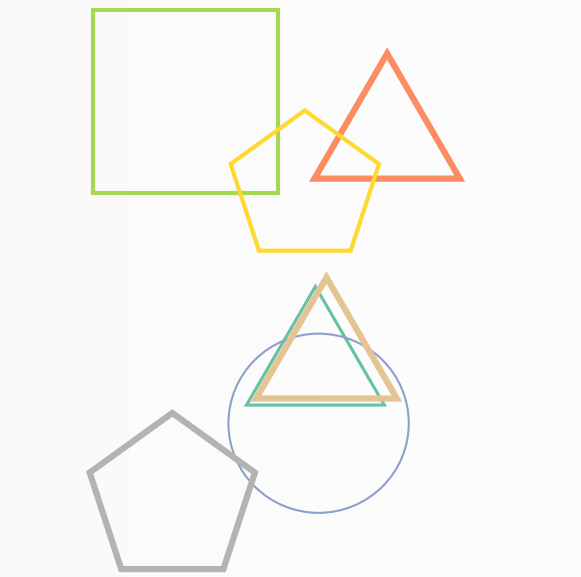[{"shape": "triangle", "thickness": 1.5, "radius": 0.68, "center": [0.543, 0.366]}, {"shape": "triangle", "thickness": 3, "radius": 0.72, "center": [0.666, 0.762]}, {"shape": "circle", "thickness": 1, "radius": 0.78, "center": [0.548, 0.266]}, {"shape": "square", "thickness": 2, "radius": 0.79, "center": [0.319, 0.824]}, {"shape": "pentagon", "thickness": 2, "radius": 0.67, "center": [0.524, 0.674]}, {"shape": "triangle", "thickness": 3, "radius": 0.7, "center": [0.562, 0.379]}, {"shape": "pentagon", "thickness": 3, "radius": 0.75, "center": [0.296, 0.135]}]